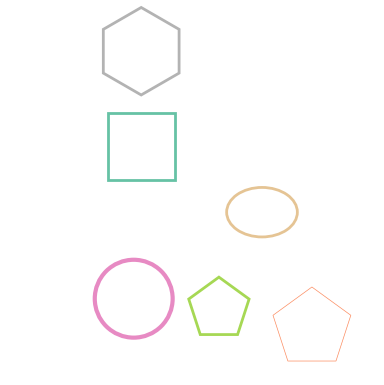[{"shape": "square", "thickness": 2, "radius": 0.44, "center": [0.367, 0.619]}, {"shape": "pentagon", "thickness": 0.5, "radius": 0.53, "center": [0.81, 0.148]}, {"shape": "circle", "thickness": 3, "radius": 0.51, "center": [0.347, 0.224]}, {"shape": "pentagon", "thickness": 2, "radius": 0.41, "center": [0.569, 0.198]}, {"shape": "oval", "thickness": 2, "radius": 0.46, "center": [0.681, 0.449]}, {"shape": "hexagon", "thickness": 2, "radius": 0.57, "center": [0.367, 0.867]}]